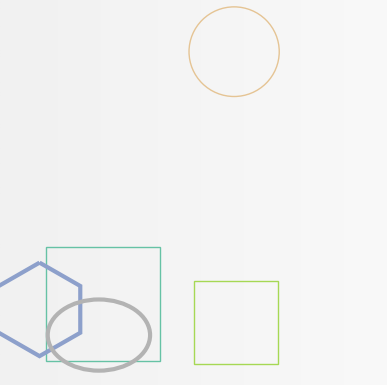[{"shape": "square", "thickness": 1, "radius": 0.74, "center": [0.266, 0.211]}, {"shape": "hexagon", "thickness": 3, "radius": 0.61, "center": [0.102, 0.196]}, {"shape": "square", "thickness": 1, "radius": 0.54, "center": [0.609, 0.163]}, {"shape": "circle", "thickness": 1, "radius": 0.58, "center": [0.604, 0.866]}, {"shape": "oval", "thickness": 3, "radius": 0.66, "center": [0.255, 0.13]}]